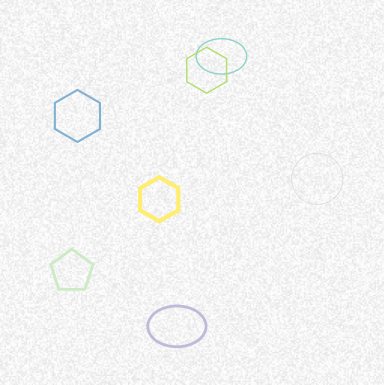[{"shape": "oval", "thickness": 1, "radius": 0.33, "center": [0.575, 0.854]}, {"shape": "oval", "thickness": 2, "radius": 0.38, "center": [0.459, 0.152]}, {"shape": "hexagon", "thickness": 1.5, "radius": 0.34, "center": [0.201, 0.699]}, {"shape": "hexagon", "thickness": 1, "radius": 0.3, "center": [0.537, 0.818]}, {"shape": "circle", "thickness": 0.5, "radius": 0.33, "center": [0.824, 0.535]}, {"shape": "pentagon", "thickness": 2, "radius": 0.29, "center": [0.187, 0.295]}, {"shape": "hexagon", "thickness": 3, "radius": 0.29, "center": [0.414, 0.483]}]